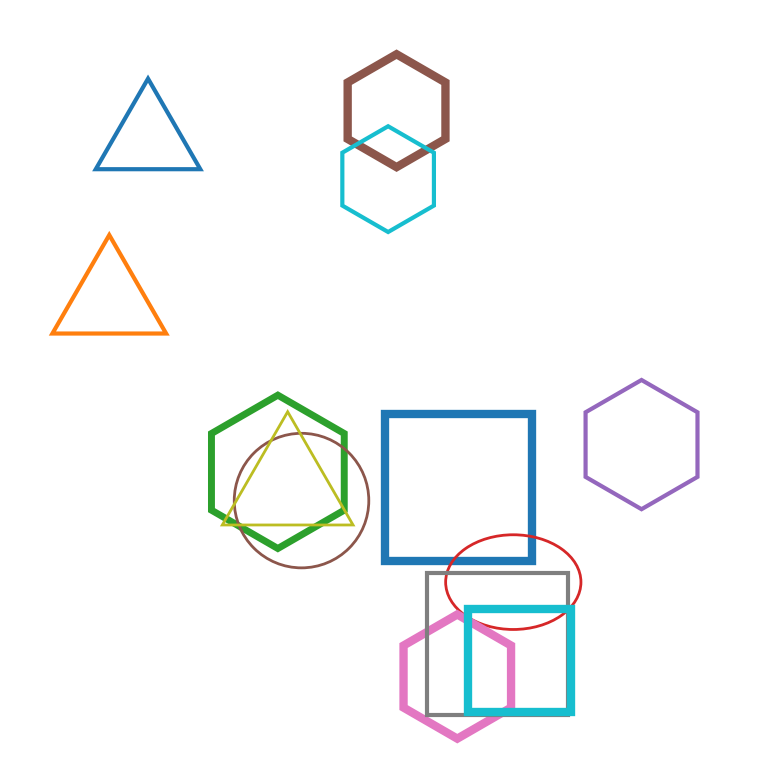[{"shape": "square", "thickness": 3, "radius": 0.48, "center": [0.595, 0.366]}, {"shape": "triangle", "thickness": 1.5, "radius": 0.39, "center": [0.192, 0.819]}, {"shape": "triangle", "thickness": 1.5, "radius": 0.43, "center": [0.142, 0.609]}, {"shape": "hexagon", "thickness": 2.5, "radius": 0.5, "center": [0.361, 0.387]}, {"shape": "oval", "thickness": 1, "radius": 0.44, "center": [0.667, 0.244]}, {"shape": "hexagon", "thickness": 1.5, "radius": 0.42, "center": [0.833, 0.423]}, {"shape": "hexagon", "thickness": 3, "radius": 0.37, "center": [0.515, 0.856]}, {"shape": "circle", "thickness": 1, "radius": 0.44, "center": [0.392, 0.35]}, {"shape": "hexagon", "thickness": 3, "radius": 0.4, "center": [0.594, 0.121]}, {"shape": "square", "thickness": 1.5, "radius": 0.46, "center": [0.646, 0.164]}, {"shape": "triangle", "thickness": 1, "radius": 0.49, "center": [0.374, 0.367]}, {"shape": "square", "thickness": 3, "radius": 0.33, "center": [0.675, 0.142]}, {"shape": "hexagon", "thickness": 1.5, "radius": 0.34, "center": [0.504, 0.767]}]